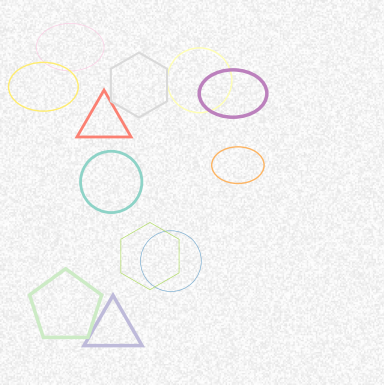[{"shape": "circle", "thickness": 2, "radius": 0.4, "center": [0.289, 0.527]}, {"shape": "circle", "thickness": 1, "radius": 0.42, "center": [0.518, 0.791]}, {"shape": "triangle", "thickness": 2.5, "radius": 0.44, "center": [0.294, 0.146]}, {"shape": "triangle", "thickness": 2, "radius": 0.41, "center": [0.27, 0.685]}, {"shape": "circle", "thickness": 0.5, "radius": 0.39, "center": [0.444, 0.322]}, {"shape": "oval", "thickness": 1, "radius": 0.34, "center": [0.618, 0.571]}, {"shape": "hexagon", "thickness": 0.5, "radius": 0.44, "center": [0.389, 0.335]}, {"shape": "oval", "thickness": 0.5, "radius": 0.44, "center": [0.182, 0.878]}, {"shape": "hexagon", "thickness": 1.5, "radius": 0.42, "center": [0.361, 0.779]}, {"shape": "oval", "thickness": 2.5, "radius": 0.44, "center": [0.605, 0.757]}, {"shape": "pentagon", "thickness": 2.5, "radius": 0.49, "center": [0.17, 0.203]}, {"shape": "oval", "thickness": 1, "radius": 0.45, "center": [0.113, 0.775]}]